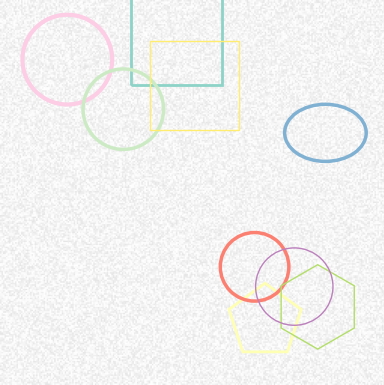[{"shape": "square", "thickness": 2, "radius": 0.59, "center": [0.458, 0.898]}, {"shape": "pentagon", "thickness": 2, "radius": 0.49, "center": [0.688, 0.166]}, {"shape": "circle", "thickness": 2.5, "radius": 0.45, "center": [0.661, 0.307]}, {"shape": "oval", "thickness": 2.5, "radius": 0.53, "center": [0.845, 0.655]}, {"shape": "hexagon", "thickness": 1, "radius": 0.55, "center": [0.825, 0.203]}, {"shape": "circle", "thickness": 3, "radius": 0.58, "center": [0.175, 0.845]}, {"shape": "circle", "thickness": 1, "radius": 0.5, "center": [0.764, 0.256]}, {"shape": "circle", "thickness": 2.5, "radius": 0.52, "center": [0.32, 0.716]}, {"shape": "square", "thickness": 1, "radius": 0.58, "center": [0.505, 0.778]}]